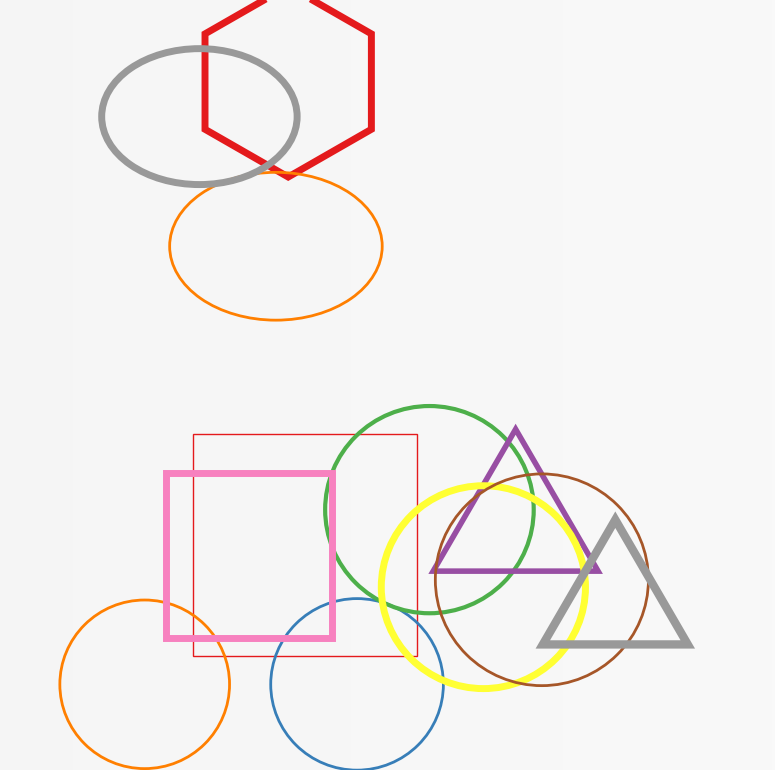[{"shape": "hexagon", "thickness": 2.5, "radius": 0.62, "center": [0.372, 0.894]}, {"shape": "square", "thickness": 0.5, "radius": 0.72, "center": [0.394, 0.292]}, {"shape": "circle", "thickness": 1, "radius": 0.56, "center": [0.461, 0.111]}, {"shape": "circle", "thickness": 1.5, "radius": 0.67, "center": [0.554, 0.338]}, {"shape": "triangle", "thickness": 2, "radius": 0.61, "center": [0.665, 0.32]}, {"shape": "oval", "thickness": 1, "radius": 0.69, "center": [0.356, 0.68]}, {"shape": "circle", "thickness": 1, "radius": 0.55, "center": [0.187, 0.111]}, {"shape": "circle", "thickness": 2.5, "radius": 0.66, "center": [0.624, 0.237]}, {"shape": "circle", "thickness": 1, "radius": 0.69, "center": [0.699, 0.247]}, {"shape": "square", "thickness": 2.5, "radius": 0.54, "center": [0.321, 0.279]}, {"shape": "oval", "thickness": 2.5, "radius": 0.63, "center": [0.257, 0.849]}, {"shape": "triangle", "thickness": 3, "radius": 0.54, "center": [0.794, 0.217]}]